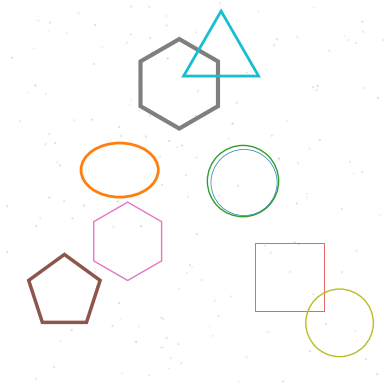[{"shape": "circle", "thickness": 0.5, "radius": 0.43, "center": [0.634, 0.526]}, {"shape": "oval", "thickness": 2, "radius": 0.5, "center": [0.311, 0.558]}, {"shape": "circle", "thickness": 1, "radius": 0.46, "center": [0.631, 0.53]}, {"shape": "square", "thickness": 0.5, "radius": 0.45, "center": [0.753, 0.281]}, {"shape": "pentagon", "thickness": 2.5, "radius": 0.49, "center": [0.167, 0.242]}, {"shape": "hexagon", "thickness": 1, "radius": 0.51, "center": [0.332, 0.373]}, {"shape": "hexagon", "thickness": 3, "radius": 0.58, "center": [0.466, 0.782]}, {"shape": "circle", "thickness": 1, "radius": 0.44, "center": [0.882, 0.161]}, {"shape": "triangle", "thickness": 2, "radius": 0.56, "center": [0.574, 0.859]}]